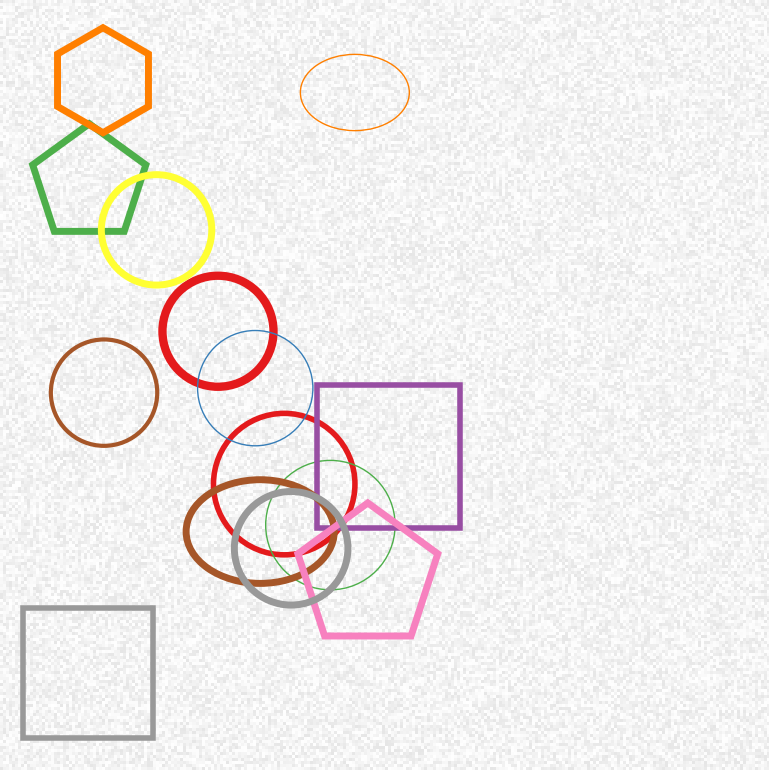[{"shape": "circle", "thickness": 3, "radius": 0.36, "center": [0.283, 0.57]}, {"shape": "circle", "thickness": 2, "radius": 0.46, "center": [0.369, 0.371]}, {"shape": "circle", "thickness": 0.5, "radius": 0.37, "center": [0.331, 0.496]}, {"shape": "pentagon", "thickness": 2.5, "radius": 0.39, "center": [0.116, 0.762]}, {"shape": "circle", "thickness": 0.5, "radius": 0.42, "center": [0.429, 0.318]}, {"shape": "square", "thickness": 2, "radius": 0.46, "center": [0.504, 0.407]}, {"shape": "hexagon", "thickness": 2.5, "radius": 0.34, "center": [0.134, 0.896]}, {"shape": "oval", "thickness": 0.5, "radius": 0.35, "center": [0.461, 0.88]}, {"shape": "circle", "thickness": 2.5, "radius": 0.36, "center": [0.203, 0.701]}, {"shape": "circle", "thickness": 1.5, "radius": 0.35, "center": [0.135, 0.49]}, {"shape": "oval", "thickness": 2.5, "radius": 0.48, "center": [0.338, 0.31]}, {"shape": "pentagon", "thickness": 2.5, "radius": 0.48, "center": [0.478, 0.251]}, {"shape": "square", "thickness": 2, "radius": 0.42, "center": [0.114, 0.126]}, {"shape": "circle", "thickness": 2.5, "radius": 0.37, "center": [0.378, 0.288]}]